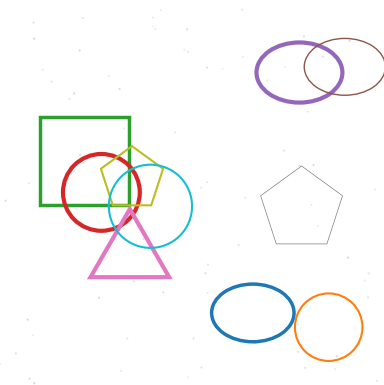[{"shape": "oval", "thickness": 2.5, "radius": 0.54, "center": [0.657, 0.187]}, {"shape": "circle", "thickness": 1.5, "radius": 0.44, "center": [0.854, 0.15]}, {"shape": "square", "thickness": 2.5, "radius": 0.58, "center": [0.22, 0.582]}, {"shape": "circle", "thickness": 3, "radius": 0.5, "center": [0.263, 0.5]}, {"shape": "oval", "thickness": 3, "radius": 0.56, "center": [0.778, 0.812]}, {"shape": "oval", "thickness": 1, "radius": 0.53, "center": [0.896, 0.826]}, {"shape": "triangle", "thickness": 3, "radius": 0.59, "center": [0.337, 0.339]}, {"shape": "pentagon", "thickness": 0.5, "radius": 0.56, "center": [0.783, 0.457]}, {"shape": "pentagon", "thickness": 1.5, "radius": 0.42, "center": [0.343, 0.535]}, {"shape": "circle", "thickness": 1.5, "radius": 0.54, "center": [0.391, 0.464]}]